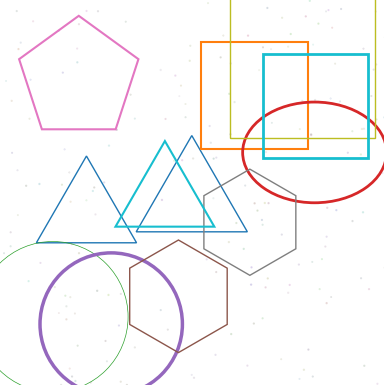[{"shape": "triangle", "thickness": 1, "radius": 0.75, "center": [0.225, 0.444]}, {"shape": "triangle", "thickness": 1, "radius": 0.83, "center": [0.498, 0.481]}, {"shape": "square", "thickness": 1.5, "radius": 0.7, "center": [0.661, 0.753]}, {"shape": "circle", "thickness": 0.5, "radius": 0.98, "center": [0.137, 0.177]}, {"shape": "oval", "thickness": 2, "radius": 0.93, "center": [0.817, 0.604]}, {"shape": "circle", "thickness": 2.5, "radius": 0.92, "center": [0.289, 0.158]}, {"shape": "hexagon", "thickness": 1, "radius": 0.73, "center": [0.464, 0.23]}, {"shape": "pentagon", "thickness": 1.5, "radius": 0.81, "center": [0.205, 0.796]}, {"shape": "hexagon", "thickness": 1, "radius": 0.69, "center": [0.649, 0.423]}, {"shape": "square", "thickness": 1, "radius": 0.94, "center": [0.786, 0.83]}, {"shape": "triangle", "thickness": 1.5, "radius": 0.74, "center": [0.428, 0.485]}, {"shape": "square", "thickness": 2, "radius": 0.68, "center": [0.82, 0.724]}]